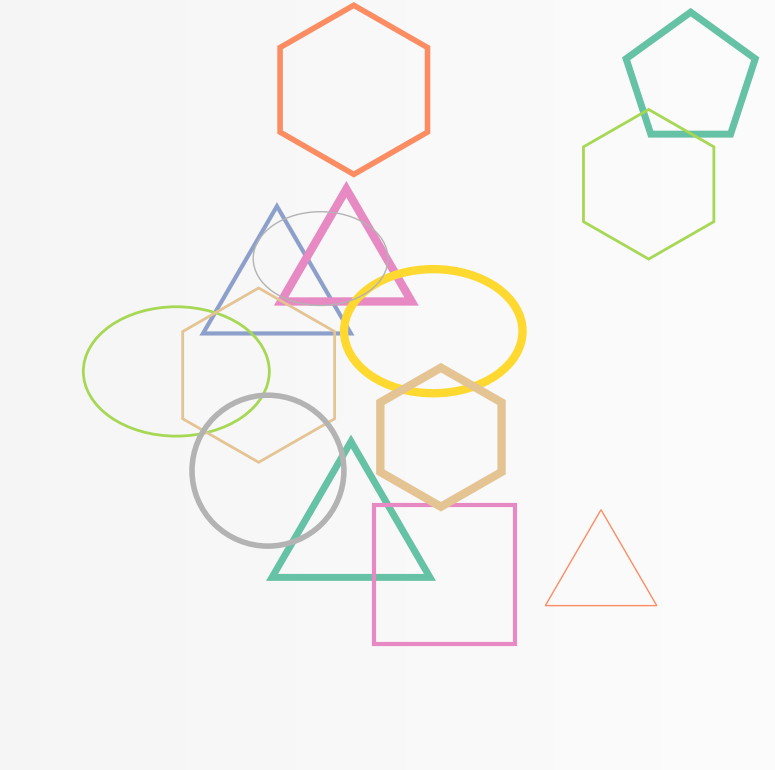[{"shape": "triangle", "thickness": 2.5, "radius": 0.59, "center": [0.453, 0.309]}, {"shape": "pentagon", "thickness": 2.5, "radius": 0.44, "center": [0.891, 0.897]}, {"shape": "triangle", "thickness": 0.5, "radius": 0.42, "center": [0.776, 0.255]}, {"shape": "hexagon", "thickness": 2, "radius": 0.55, "center": [0.457, 0.883]}, {"shape": "triangle", "thickness": 1.5, "radius": 0.55, "center": [0.357, 0.622]}, {"shape": "triangle", "thickness": 3, "radius": 0.49, "center": [0.447, 0.657]}, {"shape": "square", "thickness": 1.5, "radius": 0.45, "center": [0.574, 0.254]}, {"shape": "hexagon", "thickness": 1, "radius": 0.49, "center": [0.837, 0.761]}, {"shape": "oval", "thickness": 1, "radius": 0.6, "center": [0.228, 0.518]}, {"shape": "oval", "thickness": 3, "radius": 0.58, "center": [0.559, 0.57]}, {"shape": "hexagon", "thickness": 3, "radius": 0.45, "center": [0.569, 0.432]}, {"shape": "hexagon", "thickness": 1, "radius": 0.57, "center": [0.334, 0.513]}, {"shape": "oval", "thickness": 0.5, "radius": 0.43, "center": [0.414, 0.664]}, {"shape": "circle", "thickness": 2, "radius": 0.49, "center": [0.346, 0.389]}]